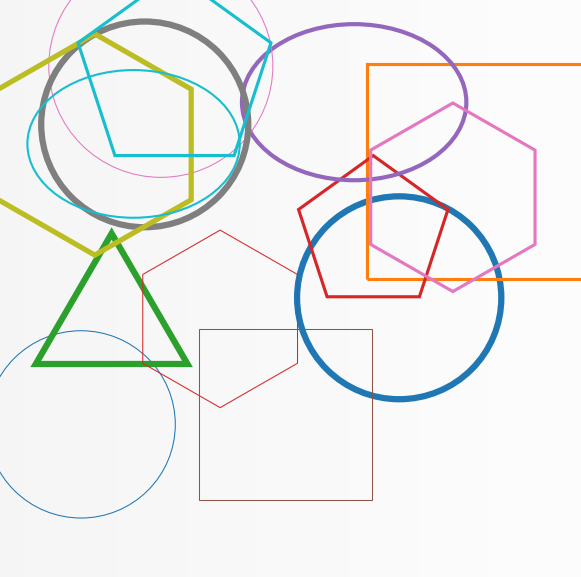[{"shape": "circle", "thickness": 0.5, "radius": 0.81, "center": [0.139, 0.264]}, {"shape": "circle", "thickness": 3, "radius": 0.88, "center": [0.687, 0.484]}, {"shape": "square", "thickness": 1.5, "radius": 0.93, "center": [0.817, 0.702]}, {"shape": "triangle", "thickness": 3, "radius": 0.75, "center": [0.192, 0.444]}, {"shape": "hexagon", "thickness": 0.5, "radius": 0.77, "center": [0.379, 0.447]}, {"shape": "pentagon", "thickness": 1.5, "radius": 0.68, "center": [0.642, 0.595]}, {"shape": "oval", "thickness": 2, "radius": 0.97, "center": [0.609, 0.822]}, {"shape": "square", "thickness": 0.5, "radius": 0.74, "center": [0.491, 0.281]}, {"shape": "circle", "thickness": 0.5, "radius": 0.96, "center": [0.277, 0.885]}, {"shape": "hexagon", "thickness": 1.5, "radius": 0.82, "center": [0.779, 0.658]}, {"shape": "circle", "thickness": 3, "radius": 0.89, "center": [0.249, 0.784]}, {"shape": "hexagon", "thickness": 2.5, "radius": 0.96, "center": [0.163, 0.749]}, {"shape": "pentagon", "thickness": 1.5, "radius": 0.87, "center": [0.3, 0.871]}, {"shape": "oval", "thickness": 1, "radius": 0.91, "center": [0.23, 0.75]}]